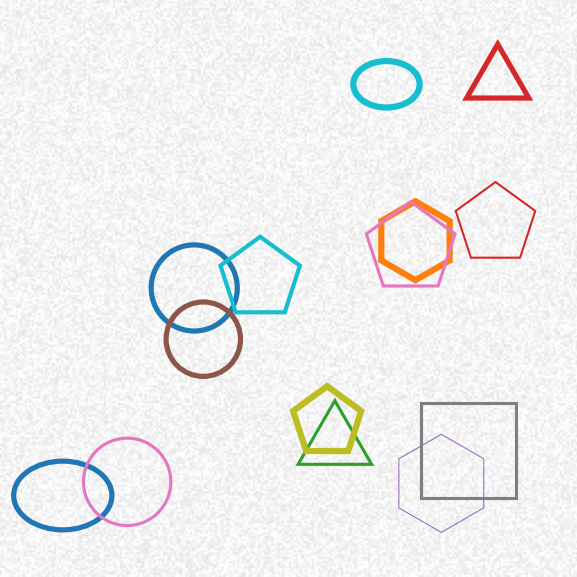[{"shape": "oval", "thickness": 2.5, "radius": 0.43, "center": [0.109, 0.141]}, {"shape": "circle", "thickness": 2.5, "radius": 0.37, "center": [0.336, 0.501]}, {"shape": "hexagon", "thickness": 3, "radius": 0.34, "center": [0.719, 0.582]}, {"shape": "triangle", "thickness": 1.5, "radius": 0.37, "center": [0.58, 0.232]}, {"shape": "pentagon", "thickness": 1, "radius": 0.36, "center": [0.858, 0.612]}, {"shape": "triangle", "thickness": 2.5, "radius": 0.31, "center": [0.862, 0.86]}, {"shape": "hexagon", "thickness": 0.5, "radius": 0.42, "center": [0.764, 0.162]}, {"shape": "circle", "thickness": 2.5, "radius": 0.32, "center": [0.352, 0.412]}, {"shape": "circle", "thickness": 1.5, "radius": 0.38, "center": [0.22, 0.165]}, {"shape": "pentagon", "thickness": 1.5, "radius": 0.4, "center": [0.711, 0.569]}, {"shape": "square", "thickness": 1.5, "radius": 0.41, "center": [0.812, 0.219]}, {"shape": "pentagon", "thickness": 3, "radius": 0.31, "center": [0.567, 0.268]}, {"shape": "oval", "thickness": 3, "radius": 0.29, "center": [0.669, 0.853]}, {"shape": "pentagon", "thickness": 2, "radius": 0.36, "center": [0.451, 0.517]}]